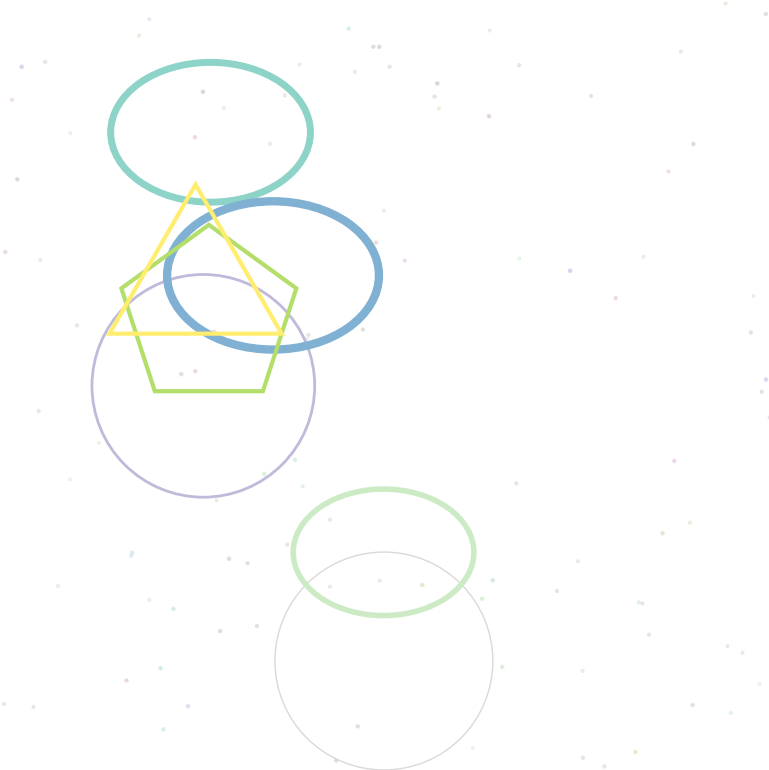[{"shape": "oval", "thickness": 2.5, "radius": 0.65, "center": [0.273, 0.828]}, {"shape": "circle", "thickness": 1, "radius": 0.72, "center": [0.264, 0.499]}, {"shape": "oval", "thickness": 3, "radius": 0.69, "center": [0.355, 0.642]}, {"shape": "pentagon", "thickness": 1.5, "radius": 0.6, "center": [0.271, 0.589]}, {"shape": "circle", "thickness": 0.5, "radius": 0.71, "center": [0.499, 0.142]}, {"shape": "oval", "thickness": 2, "radius": 0.59, "center": [0.498, 0.283]}, {"shape": "triangle", "thickness": 1.5, "radius": 0.65, "center": [0.254, 0.631]}]